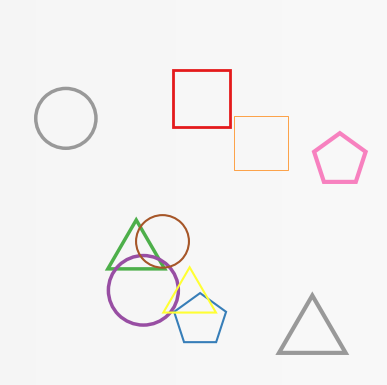[{"shape": "square", "thickness": 2, "radius": 0.37, "center": [0.521, 0.745]}, {"shape": "pentagon", "thickness": 1.5, "radius": 0.35, "center": [0.516, 0.168]}, {"shape": "triangle", "thickness": 2.5, "radius": 0.42, "center": [0.352, 0.344]}, {"shape": "circle", "thickness": 2.5, "radius": 0.45, "center": [0.37, 0.246]}, {"shape": "square", "thickness": 0.5, "radius": 0.35, "center": [0.674, 0.629]}, {"shape": "triangle", "thickness": 1.5, "radius": 0.39, "center": [0.489, 0.227]}, {"shape": "circle", "thickness": 1.5, "radius": 0.34, "center": [0.419, 0.373]}, {"shape": "pentagon", "thickness": 3, "radius": 0.35, "center": [0.877, 0.584]}, {"shape": "triangle", "thickness": 3, "radius": 0.5, "center": [0.806, 0.133]}, {"shape": "circle", "thickness": 2.5, "radius": 0.39, "center": [0.17, 0.693]}]